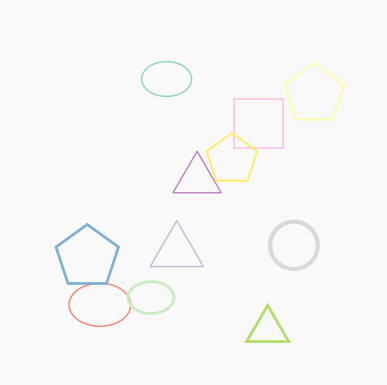[{"shape": "oval", "thickness": 1, "radius": 0.32, "center": [0.43, 0.795]}, {"shape": "pentagon", "thickness": 1.5, "radius": 0.4, "center": [0.811, 0.755]}, {"shape": "triangle", "thickness": 1, "radius": 0.4, "center": [0.456, 0.347]}, {"shape": "oval", "thickness": 1, "radius": 0.4, "center": [0.258, 0.208]}, {"shape": "pentagon", "thickness": 2, "radius": 0.42, "center": [0.225, 0.332]}, {"shape": "triangle", "thickness": 2, "radius": 0.31, "center": [0.691, 0.144]}, {"shape": "square", "thickness": 1.5, "radius": 0.32, "center": [0.667, 0.678]}, {"shape": "circle", "thickness": 3, "radius": 0.31, "center": [0.759, 0.363]}, {"shape": "triangle", "thickness": 1, "radius": 0.36, "center": [0.509, 0.535]}, {"shape": "oval", "thickness": 2, "radius": 0.3, "center": [0.39, 0.227]}, {"shape": "pentagon", "thickness": 1.5, "radius": 0.34, "center": [0.598, 0.586]}]